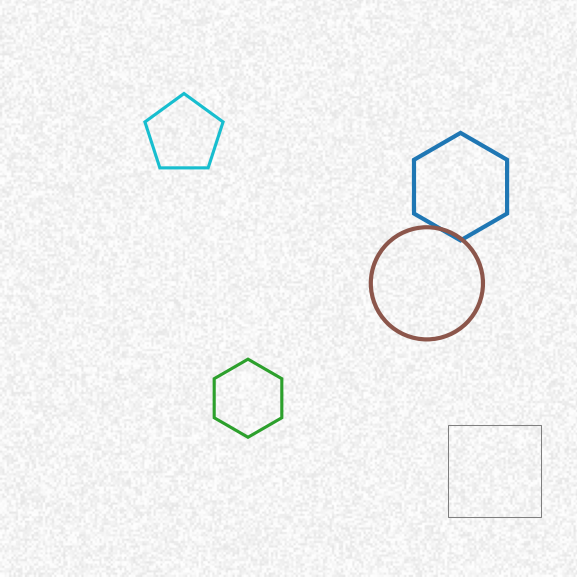[{"shape": "hexagon", "thickness": 2, "radius": 0.47, "center": [0.797, 0.676]}, {"shape": "hexagon", "thickness": 1.5, "radius": 0.34, "center": [0.429, 0.31]}, {"shape": "circle", "thickness": 2, "radius": 0.49, "center": [0.739, 0.509]}, {"shape": "square", "thickness": 0.5, "radius": 0.4, "center": [0.857, 0.184]}, {"shape": "pentagon", "thickness": 1.5, "radius": 0.36, "center": [0.319, 0.766]}]